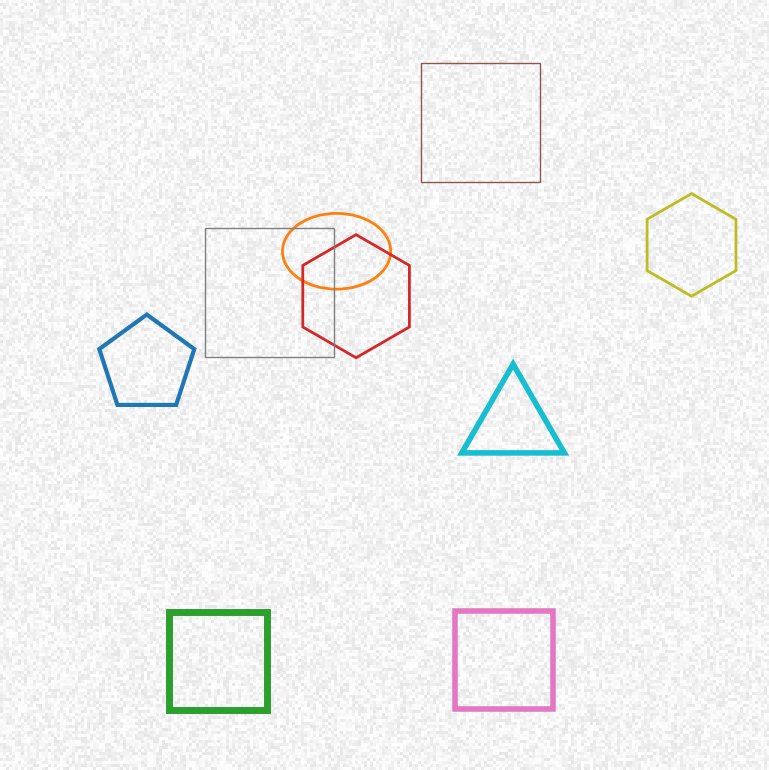[{"shape": "pentagon", "thickness": 1.5, "radius": 0.32, "center": [0.191, 0.527]}, {"shape": "oval", "thickness": 1, "radius": 0.35, "center": [0.437, 0.674]}, {"shape": "square", "thickness": 2.5, "radius": 0.32, "center": [0.283, 0.141]}, {"shape": "hexagon", "thickness": 1, "radius": 0.4, "center": [0.462, 0.615]}, {"shape": "square", "thickness": 0.5, "radius": 0.39, "center": [0.623, 0.841]}, {"shape": "square", "thickness": 2, "radius": 0.32, "center": [0.654, 0.143]}, {"shape": "square", "thickness": 0.5, "radius": 0.42, "center": [0.35, 0.62]}, {"shape": "hexagon", "thickness": 1, "radius": 0.33, "center": [0.898, 0.682]}, {"shape": "triangle", "thickness": 2, "radius": 0.38, "center": [0.666, 0.45]}]